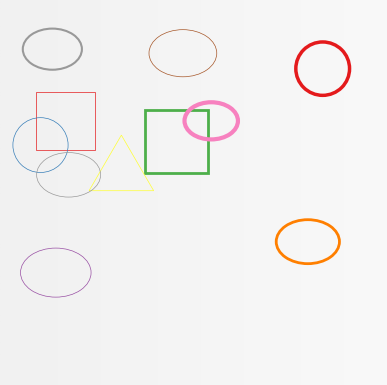[{"shape": "circle", "thickness": 2.5, "radius": 0.35, "center": [0.833, 0.822]}, {"shape": "square", "thickness": 0.5, "radius": 0.38, "center": [0.17, 0.686]}, {"shape": "circle", "thickness": 0.5, "radius": 0.36, "center": [0.105, 0.623]}, {"shape": "square", "thickness": 2, "radius": 0.41, "center": [0.455, 0.633]}, {"shape": "oval", "thickness": 0.5, "radius": 0.46, "center": [0.144, 0.292]}, {"shape": "oval", "thickness": 2, "radius": 0.41, "center": [0.794, 0.372]}, {"shape": "triangle", "thickness": 0.5, "radius": 0.48, "center": [0.313, 0.553]}, {"shape": "oval", "thickness": 0.5, "radius": 0.44, "center": [0.472, 0.862]}, {"shape": "oval", "thickness": 3, "radius": 0.34, "center": [0.545, 0.686]}, {"shape": "oval", "thickness": 1.5, "radius": 0.38, "center": [0.135, 0.872]}, {"shape": "oval", "thickness": 0.5, "radius": 0.41, "center": [0.177, 0.546]}]